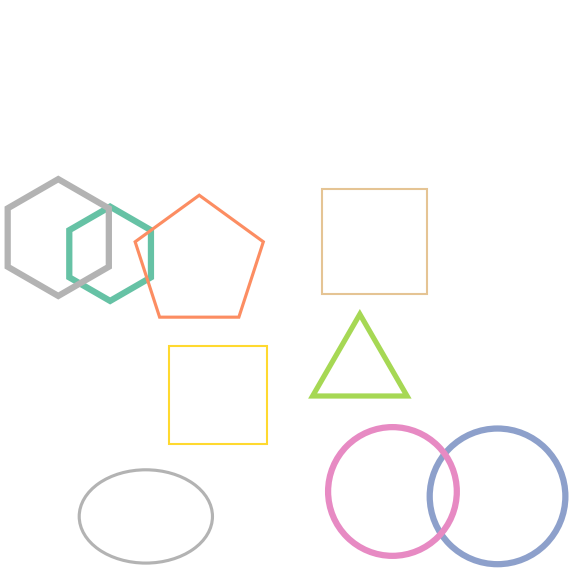[{"shape": "hexagon", "thickness": 3, "radius": 0.41, "center": [0.191, 0.56]}, {"shape": "pentagon", "thickness": 1.5, "radius": 0.58, "center": [0.345, 0.544]}, {"shape": "circle", "thickness": 3, "radius": 0.59, "center": [0.862, 0.14]}, {"shape": "circle", "thickness": 3, "radius": 0.56, "center": [0.68, 0.148]}, {"shape": "triangle", "thickness": 2.5, "radius": 0.47, "center": [0.623, 0.361]}, {"shape": "square", "thickness": 1, "radius": 0.42, "center": [0.378, 0.315]}, {"shape": "square", "thickness": 1, "radius": 0.46, "center": [0.649, 0.581]}, {"shape": "oval", "thickness": 1.5, "radius": 0.58, "center": [0.253, 0.105]}, {"shape": "hexagon", "thickness": 3, "radius": 0.51, "center": [0.101, 0.588]}]